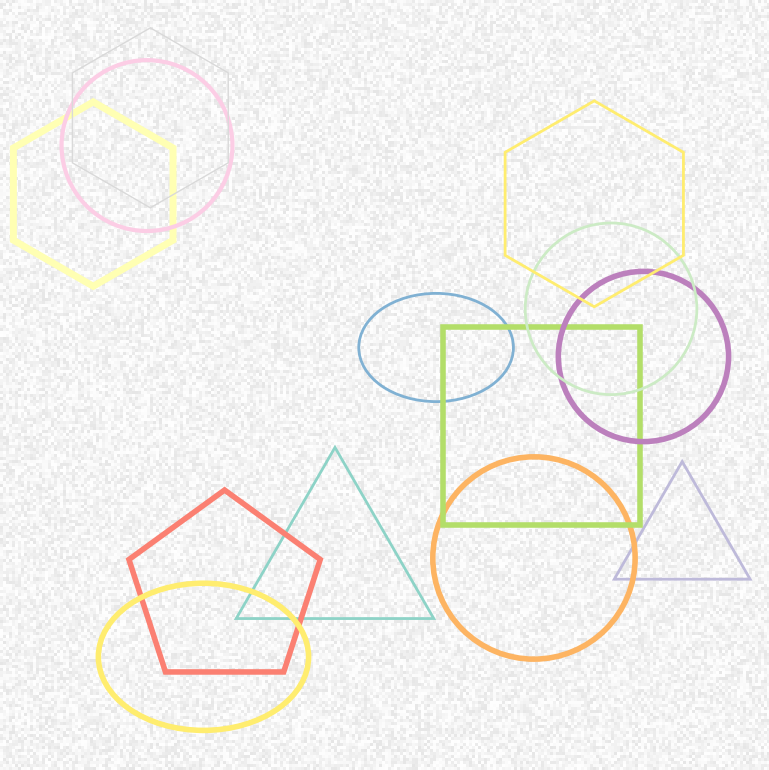[{"shape": "triangle", "thickness": 1, "radius": 0.74, "center": [0.435, 0.271]}, {"shape": "hexagon", "thickness": 2.5, "radius": 0.6, "center": [0.121, 0.748]}, {"shape": "triangle", "thickness": 1, "radius": 0.51, "center": [0.886, 0.299]}, {"shape": "pentagon", "thickness": 2, "radius": 0.65, "center": [0.292, 0.233]}, {"shape": "oval", "thickness": 1, "radius": 0.5, "center": [0.566, 0.549]}, {"shape": "circle", "thickness": 2, "radius": 0.66, "center": [0.693, 0.275]}, {"shape": "square", "thickness": 2, "radius": 0.64, "center": [0.703, 0.446]}, {"shape": "circle", "thickness": 1.5, "radius": 0.55, "center": [0.191, 0.811]}, {"shape": "hexagon", "thickness": 0.5, "radius": 0.58, "center": [0.195, 0.847]}, {"shape": "circle", "thickness": 2, "radius": 0.55, "center": [0.836, 0.537]}, {"shape": "circle", "thickness": 1, "radius": 0.56, "center": [0.794, 0.599]}, {"shape": "hexagon", "thickness": 1, "radius": 0.67, "center": [0.772, 0.735]}, {"shape": "oval", "thickness": 2, "radius": 0.68, "center": [0.264, 0.147]}]